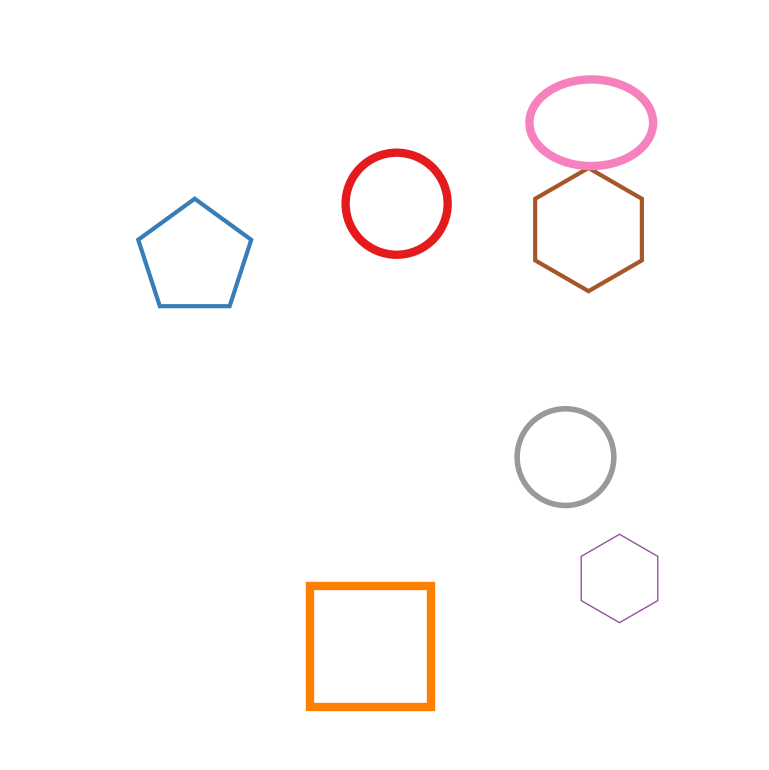[{"shape": "circle", "thickness": 3, "radius": 0.33, "center": [0.515, 0.735]}, {"shape": "pentagon", "thickness": 1.5, "radius": 0.39, "center": [0.253, 0.665]}, {"shape": "hexagon", "thickness": 0.5, "radius": 0.29, "center": [0.805, 0.249]}, {"shape": "square", "thickness": 3, "radius": 0.39, "center": [0.481, 0.16]}, {"shape": "hexagon", "thickness": 1.5, "radius": 0.4, "center": [0.764, 0.702]}, {"shape": "oval", "thickness": 3, "radius": 0.4, "center": [0.768, 0.841]}, {"shape": "circle", "thickness": 2, "radius": 0.31, "center": [0.734, 0.406]}]